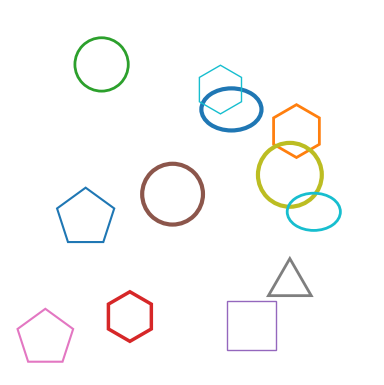[{"shape": "pentagon", "thickness": 1.5, "radius": 0.39, "center": [0.222, 0.434]}, {"shape": "oval", "thickness": 3, "radius": 0.39, "center": [0.601, 0.716]}, {"shape": "hexagon", "thickness": 2, "radius": 0.34, "center": [0.77, 0.659]}, {"shape": "circle", "thickness": 2, "radius": 0.35, "center": [0.264, 0.833]}, {"shape": "hexagon", "thickness": 2.5, "radius": 0.32, "center": [0.337, 0.178]}, {"shape": "square", "thickness": 1, "radius": 0.32, "center": [0.654, 0.155]}, {"shape": "circle", "thickness": 3, "radius": 0.39, "center": [0.448, 0.496]}, {"shape": "pentagon", "thickness": 1.5, "radius": 0.38, "center": [0.118, 0.122]}, {"shape": "triangle", "thickness": 2, "radius": 0.32, "center": [0.753, 0.264]}, {"shape": "circle", "thickness": 3, "radius": 0.41, "center": [0.753, 0.546]}, {"shape": "hexagon", "thickness": 1, "radius": 0.32, "center": [0.573, 0.767]}, {"shape": "oval", "thickness": 2, "radius": 0.35, "center": [0.815, 0.45]}]